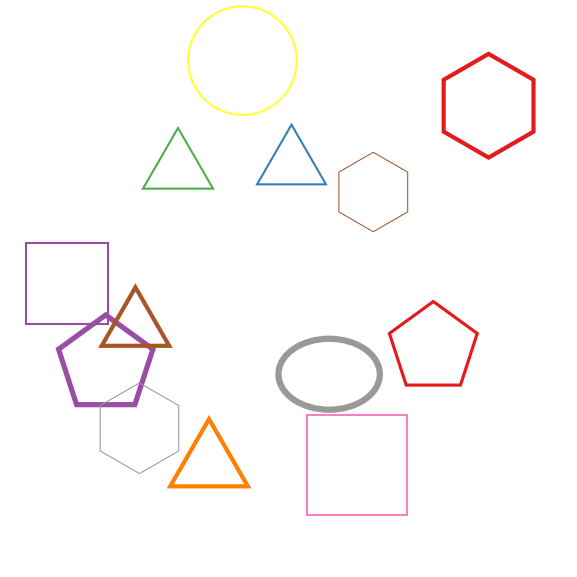[{"shape": "pentagon", "thickness": 1.5, "radius": 0.4, "center": [0.75, 0.397]}, {"shape": "hexagon", "thickness": 2, "radius": 0.45, "center": [0.846, 0.816]}, {"shape": "triangle", "thickness": 1, "radius": 0.34, "center": [0.505, 0.714]}, {"shape": "triangle", "thickness": 1, "radius": 0.35, "center": [0.308, 0.708]}, {"shape": "square", "thickness": 1, "radius": 0.35, "center": [0.116, 0.509]}, {"shape": "pentagon", "thickness": 2.5, "radius": 0.43, "center": [0.183, 0.368]}, {"shape": "triangle", "thickness": 2, "radius": 0.39, "center": [0.362, 0.196]}, {"shape": "circle", "thickness": 1, "radius": 0.47, "center": [0.42, 0.894]}, {"shape": "hexagon", "thickness": 0.5, "radius": 0.34, "center": [0.646, 0.667]}, {"shape": "triangle", "thickness": 2, "radius": 0.34, "center": [0.235, 0.434]}, {"shape": "square", "thickness": 1, "radius": 0.43, "center": [0.619, 0.194]}, {"shape": "hexagon", "thickness": 0.5, "radius": 0.39, "center": [0.241, 0.258]}, {"shape": "oval", "thickness": 3, "radius": 0.44, "center": [0.57, 0.351]}]